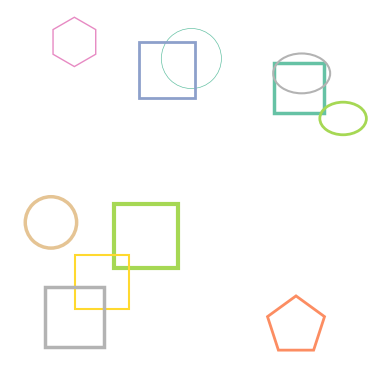[{"shape": "circle", "thickness": 0.5, "radius": 0.39, "center": [0.497, 0.848]}, {"shape": "square", "thickness": 2.5, "radius": 0.33, "center": [0.776, 0.772]}, {"shape": "pentagon", "thickness": 2, "radius": 0.39, "center": [0.769, 0.154]}, {"shape": "square", "thickness": 2, "radius": 0.37, "center": [0.433, 0.819]}, {"shape": "hexagon", "thickness": 1, "radius": 0.32, "center": [0.193, 0.891]}, {"shape": "square", "thickness": 3, "radius": 0.41, "center": [0.379, 0.387]}, {"shape": "oval", "thickness": 2, "radius": 0.3, "center": [0.891, 0.692]}, {"shape": "square", "thickness": 1.5, "radius": 0.35, "center": [0.265, 0.268]}, {"shape": "circle", "thickness": 2.5, "radius": 0.33, "center": [0.132, 0.422]}, {"shape": "square", "thickness": 2.5, "radius": 0.39, "center": [0.194, 0.177]}, {"shape": "oval", "thickness": 1.5, "radius": 0.37, "center": [0.784, 0.809]}]